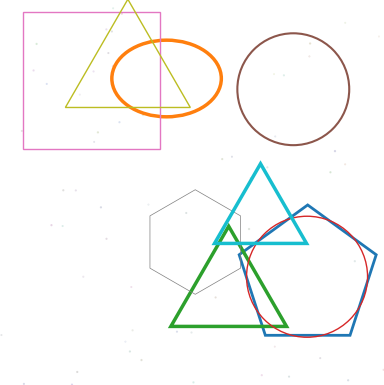[{"shape": "pentagon", "thickness": 2, "radius": 0.94, "center": [0.799, 0.28]}, {"shape": "oval", "thickness": 2.5, "radius": 0.71, "center": [0.433, 0.796]}, {"shape": "triangle", "thickness": 2.5, "radius": 0.87, "center": [0.594, 0.239]}, {"shape": "circle", "thickness": 1, "radius": 0.79, "center": [0.798, 0.281]}, {"shape": "circle", "thickness": 1.5, "radius": 0.73, "center": [0.762, 0.768]}, {"shape": "square", "thickness": 1, "radius": 0.89, "center": [0.238, 0.791]}, {"shape": "hexagon", "thickness": 0.5, "radius": 0.68, "center": [0.507, 0.371]}, {"shape": "triangle", "thickness": 1, "radius": 0.94, "center": [0.332, 0.815]}, {"shape": "triangle", "thickness": 2.5, "radius": 0.69, "center": [0.677, 0.437]}]